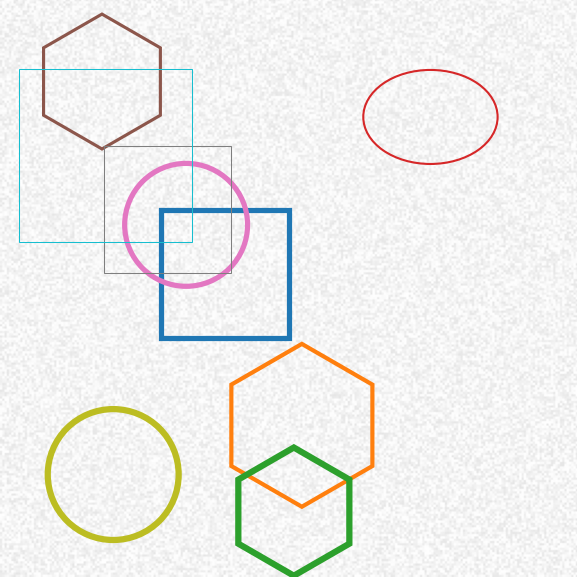[{"shape": "square", "thickness": 2.5, "radius": 0.55, "center": [0.39, 0.525]}, {"shape": "hexagon", "thickness": 2, "radius": 0.7, "center": [0.523, 0.263]}, {"shape": "hexagon", "thickness": 3, "radius": 0.55, "center": [0.509, 0.113]}, {"shape": "oval", "thickness": 1, "radius": 0.58, "center": [0.745, 0.797]}, {"shape": "hexagon", "thickness": 1.5, "radius": 0.58, "center": [0.177, 0.858]}, {"shape": "circle", "thickness": 2.5, "radius": 0.53, "center": [0.322, 0.61]}, {"shape": "square", "thickness": 0.5, "radius": 0.55, "center": [0.29, 0.637]}, {"shape": "circle", "thickness": 3, "radius": 0.57, "center": [0.196, 0.177]}, {"shape": "square", "thickness": 0.5, "radius": 0.75, "center": [0.183, 0.73]}]